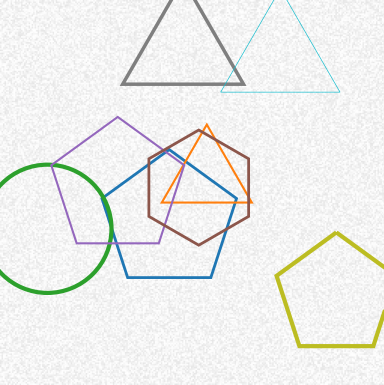[{"shape": "pentagon", "thickness": 2, "radius": 0.92, "center": [0.44, 0.428]}, {"shape": "triangle", "thickness": 1.5, "radius": 0.67, "center": [0.537, 0.541]}, {"shape": "circle", "thickness": 3, "radius": 0.83, "center": [0.123, 0.406]}, {"shape": "pentagon", "thickness": 1.5, "radius": 0.91, "center": [0.306, 0.515]}, {"shape": "hexagon", "thickness": 2, "radius": 0.75, "center": [0.516, 0.513]}, {"shape": "triangle", "thickness": 2.5, "radius": 0.91, "center": [0.476, 0.872]}, {"shape": "pentagon", "thickness": 3, "radius": 0.82, "center": [0.874, 0.233]}, {"shape": "triangle", "thickness": 0.5, "radius": 0.89, "center": [0.728, 0.85]}]